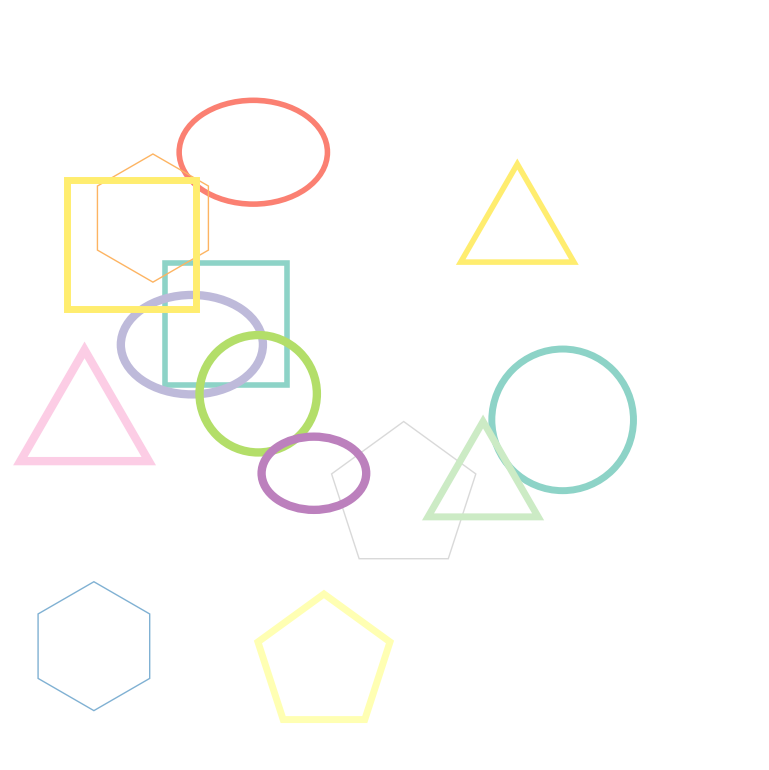[{"shape": "square", "thickness": 2, "radius": 0.4, "center": [0.293, 0.579]}, {"shape": "circle", "thickness": 2.5, "radius": 0.46, "center": [0.731, 0.455]}, {"shape": "pentagon", "thickness": 2.5, "radius": 0.45, "center": [0.421, 0.138]}, {"shape": "oval", "thickness": 3, "radius": 0.46, "center": [0.249, 0.552]}, {"shape": "oval", "thickness": 2, "radius": 0.48, "center": [0.329, 0.802]}, {"shape": "hexagon", "thickness": 0.5, "radius": 0.42, "center": [0.122, 0.161]}, {"shape": "hexagon", "thickness": 0.5, "radius": 0.42, "center": [0.199, 0.717]}, {"shape": "circle", "thickness": 3, "radius": 0.38, "center": [0.335, 0.489]}, {"shape": "triangle", "thickness": 3, "radius": 0.48, "center": [0.11, 0.449]}, {"shape": "pentagon", "thickness": 0.5, "radius": 0.49, "center": [0.524, 0.354]}, {"shape": "oval", "thickness": 3, "radius": 0.34, "center": [0.408, 0.385]}, {"shape": "triangle", "thickness": 2.5, "radius": 0.41, "center": [0.627, 0.37]}, {"shape": "triangle", "thickness": 2, "radius": 0.42, "center": [0.672, 0.702]}, {"shape": "square", "thickness": 2.5, "radius": 0.42, "center": [0.17, 0.682]}]